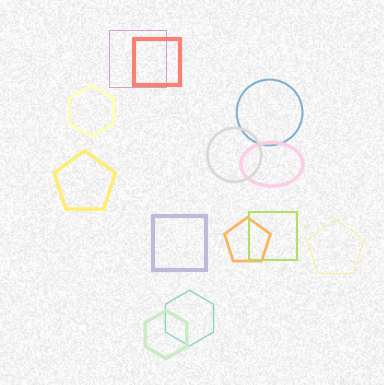[{"shape": "hexagon", "thickness": 1, "radius": 0.36, "center": [0.492, 0.174]}, {"shape": "hexagon", "thickness": 2, "radius": 0.33, "center": [0.238, 0.711]}, {"shape": "square", "thickness": 3, "radius": 0.35, "center": [0.466, 0.369]}, {"shape": "square", "thickness": 3, "radius": 0.3, "center": [0.408, 0.838]}, {"shape": "circle", "thickness": 1.5, "radius": 0.43, "center": [0.7, 0.708]}, {"shape": "pentagon", "thickness": 2, "radius": 0.31, "center": [0.643, 0.373]}, {"shape": "square", "thickness": 1.5, "radius": 0.31, "center": [0.709, 0.387]}, {"shape": "oval", "thickness": 2.5, "radius": 0.4, "center": [0.706, 0.573]}, {"shape": "circle", "thickness": 2, "radius": 0.35, "center": [0.609, 0.598]}, {"shape": "square", "thickness": 0.5, "radius": 0.37, "center": [0.357, 0.849]}, {"shape": "hexagon", "thickness": 2.5, "radius": 0.31, "center": [0.431, 0.131]}, {"shape": "pentagon", "thickness": 0.5, "radius": 0.39, "center": [0.872, 0.352]}, {"shape": "pentagon", "thickness": 2.5, "radius": 0.42, "center": [0.22, 0.525]}]